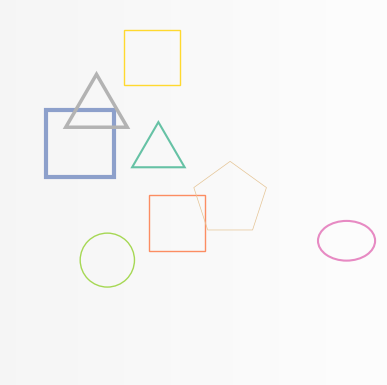[{"shape": "triangle", "thickness": 1.5, "radius": 0.39, "center": [0.409, 0.605]}, {"shape": "square", "thickness": 1, "radius": 0.37, "center": [0.457, 0.42]}, {"shape": "square", "thickness": 3, "radius": 0.44, "center": [0.207, 0.627]}, {"shape": "oval", "thickness": 1.5, "radius": 0.37, "center": [0.894, 0.375]}, {"shape": "circle", "thickness": 1, "radius": 0.35, "center": [0.277, 0.324]}, {"shape": "square", "thickness": 1, "radius": 0.36, "center": [0.392, 0.851]}, {"shape": "pentagon", "thickness": 0.5, "radius": 0.49, "center": [0.594, 0.482]}, {"shape": "triangle", "thickness": 2.5, "radius": 0.46, "center": [0.249, 0.715]}]